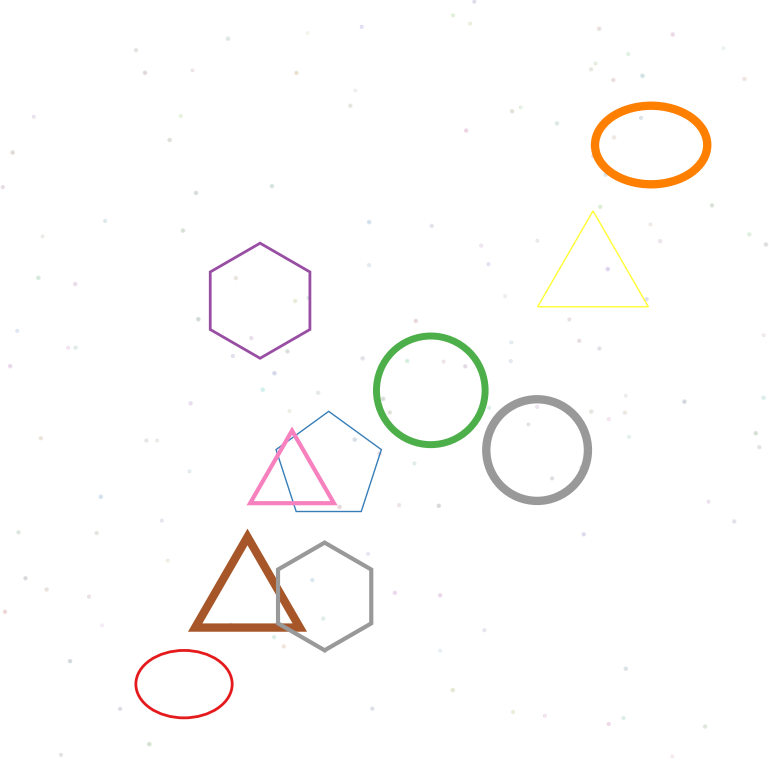[{"shape": "oval", "thickness": 1, "radius": 0.31, "center": [0.239, 0.111]}, {"shape": "pentagon", "thickness": 0.5, "radius": 0.36, "center": [0.427, 0.394]}, {"shape": "circle", "thickness": 2.5, "radius": 0.35, "center": [0.559, 0.493]}, {"shape": "hexagon", "thickness": 1, "radius": 0.37, "center": [0.338, 0.609]}, {"shape": "oval", "thickness": 3, "radius": 0.36, "center": [0.846, 0.812]}, {"shape": "triangle", "thickness": 0.5, "radius": 0.41, "center": [0.77, 0.643]}, {"shape": "triangle", "thickness": 3, "radius": 0.39, "center": [0.321, 0.224]}, {"shape": "triangle", "thickness": 1.5, "radius": 0.31, "center": [0.379, 0.378]}, {"shape": "circle", "thickness": 3, "radius": 0.33, "center": [0.698, 0.415]}, {"shape": "hexagon", "thickness": 1.5, "radius": 0.35, "center": [0.422, 0.225]}]